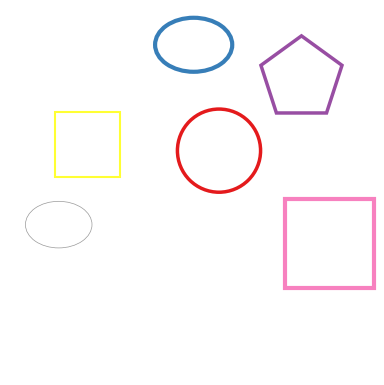[{"shape": "circle", "thickness": 2.5, "radius": 0.54, "center": [0.569, 0.609]}, {"shape": "oval", "thickness": 3, "radius": 0.5, "center": [0.503, 0.884]}, {"shape": "pentagon", "thickness": 2.5, "radius": 0.55, "center": [0.783, 0.796]}, {"shape": "square", "thickness": 1.5, "radius": 0.42, "center": [0.227, 0.625]}, {"shape": "square", "thickness": 3, "radius": 0.58, "center": [0.856, 0.368]}, {"shape": "oval", "thickness": 0.5, "radius": 0.43, "center": [0.152, 0.417]}]